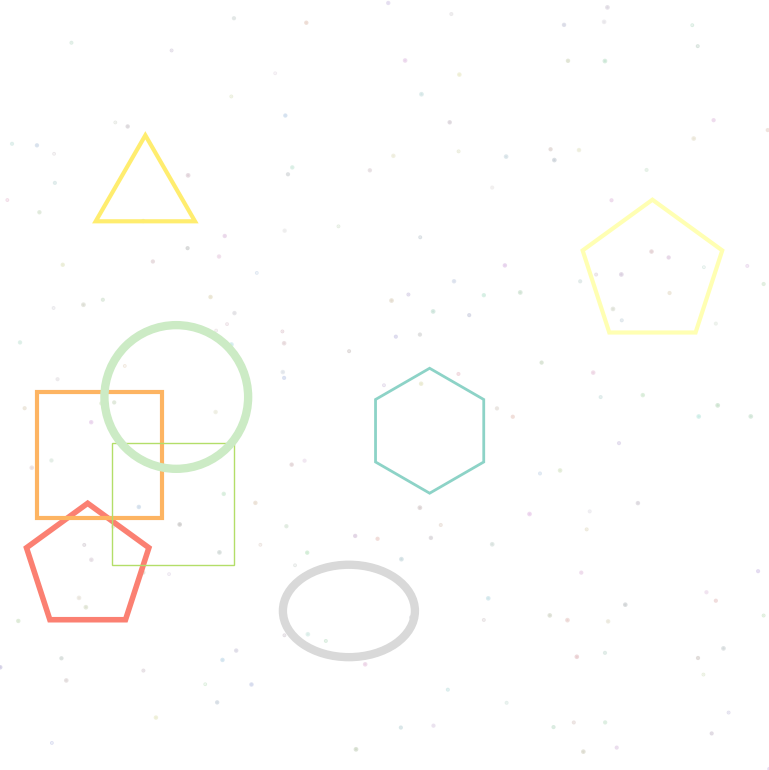[{"shape": "hexagon", "thickness": 1, "radius": 0.41, "center": [0.558, 0.441]}, {"shape": "pentagon", "thickness": 1.5, "radius": 0.48, "center": [0.847, 0.645]}, {"shape": "pentagon", "thickness": 2, "radius": 0.42, "center": [0.114, 0.263]}, {"shape": "square", "thickness": 1.5, "radius": 0.41, "center": [0.129, 0.409]}, {"shape": "square", "thickness": 0.5, "radius": 0.4, "center": [0.225, 0.346]}, {"shape": "oval", "thickness": 3, "radius": 0.43, "center": [0.453, 0.207]}, {"shape": "circle", "thickness": 3, "radius": 0.47, "center": [0.229, 0.484]}, {"shape": "triangle", "thickness": 1.5, "radius": 0.37, "center": [0.189, 0.75]}]